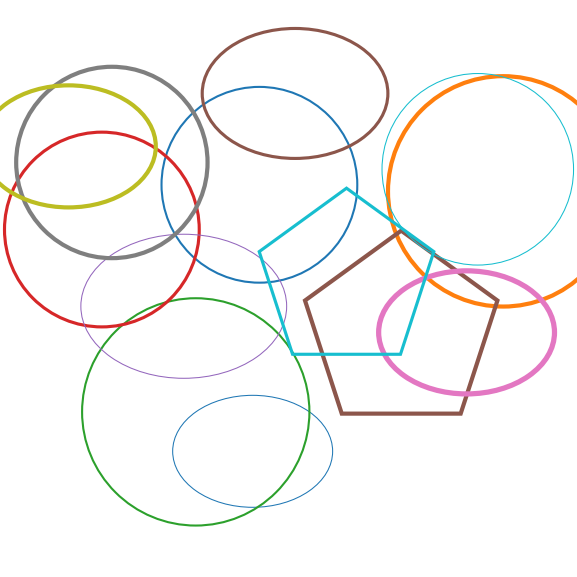[{"shape": "oval", "thickness": 0.5, "radius": 0.69, "center": [0.437, 0.218]}, {"shape": "circle", "thickness": 1, "radius": 0.85, "center": [0.449, 0.679]}, {"shape": "circle", "thickness": 2, "radius": 1.0, "center": [0.871, 0.668]}, {"shape": "circle", "thickness": 1, "radius": 0.98, "center": [0.339, 0.286]}, {"shape": "circle", "thickness": 1.5, "radius": 0.84, "center": [0.176, 0.602]}, {"shape": "oval", "thickness": 0.5, "radius": 0.89, "center": [0.318, 0.469]}, {"shape": "pentagon", "thickness": 2, "radius": 0.88, "center": [0.695, 0.425]}, {"shape": "oval", "thickness": 1.5, "radius": 0.8, "center": [0.511, 0.837]}, {"shape": "oval", "thickness": 2.5, "radius": 0.76, "center": [0.808, 0.424]}, {"shape": "circle", "thickness": 2, "radius": 0.83, "center": [0.194, 0.718]}, {"shape": "oval", "thickness": 2, "radius": 0.75, "center": [0.119, 0.746]}, {"shape": "pentagon", "thickness": 1.5, "radius": 0.79, "center": [0.6, 0.514]}, {"shape": "circle", "thickness": 0.5, "radius": 0.83, "center": [0.827, 0.706]}]